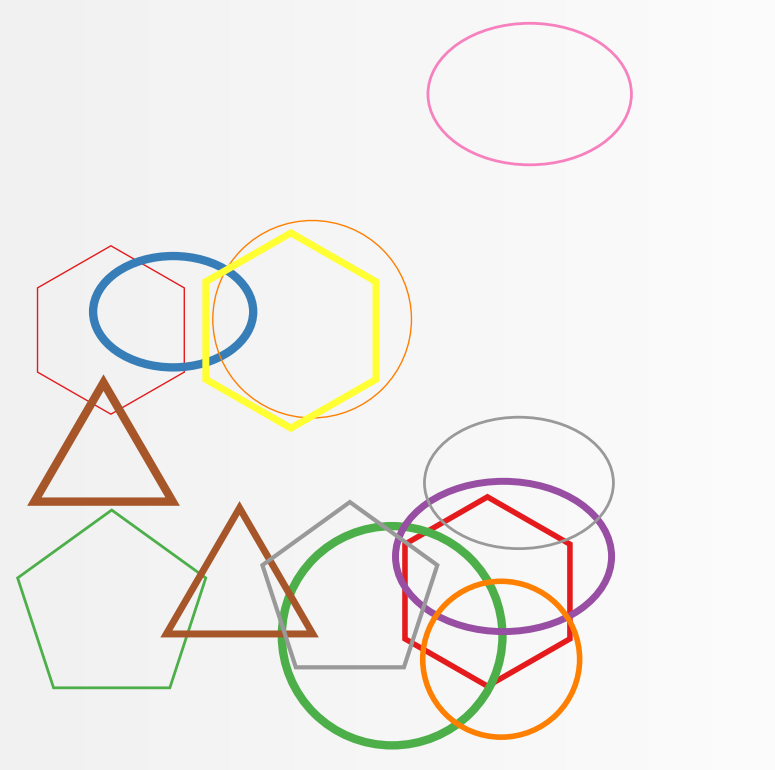[{"shape": "hexagon", "thickness": 0.5, "radius": 0.55, "center": [0.143, 0.571]}, {"shape": "hexagon", "thickness": 2, "radius": 0.61, "center": [0.629, 0.232]}, {"shape": "oval", "thickness": 3, "radius": 0.52, "center": [0.223, 0.595]}, {"shape": "circle", "thickness": 3, "radius": 0.71, "center": [0.506, 0.174]}, {"shape": "pentagon", "thickness": 1, "radius": 0.64, "center": [0.144, 0.21]}, {"shape": "oval", "thickness": 2.5, "radius": 0.7, "center": [0.65, 0.277]}, {"shape": "circle", "thickness": 2, "radius": 0.51, "center": [0.647, 0.144]}, {"shape": "circle", "thickness": 0.5, "radius": 0.64, "center": [0.403, 0.585]}, {"shape": "hexagon", "thickness": 2.5, "radius": 0.63, "center": [0.375, 0.571]}, {"shape": "triangle", "thickness": 3, "radius": 0.52, "center": [0.134, 0.4]}, {"shape": "triangle", "thickness": 2.5, "radius": 0.55, "center": [0.309, 0.231]}, {"shape": "oval", "thickness": 1, "radius": 0.66, "center": [0.683, 0.878]}, {"shape": "oval", "thickness": 1, "radius": 0.61, "center": [0.67, 0.373]}, {"shape": "pentagon", "thickness": 1.5, "radius": 0.59, "center": [0.451, 0.229]}]